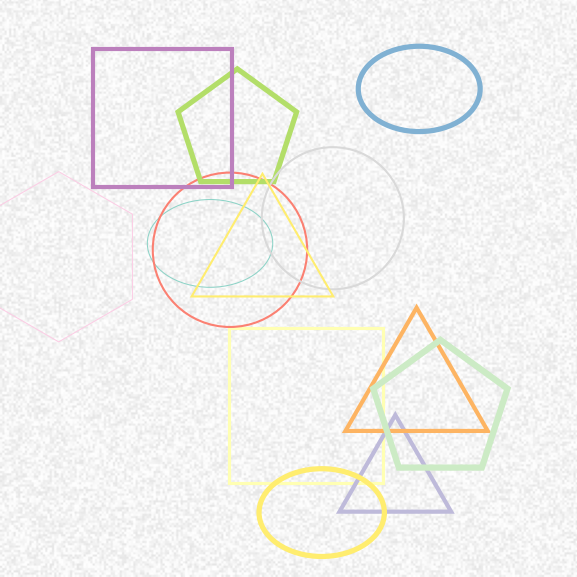[{"shape": "oval", "thickness": 0.5, "radius": 0.54, "center": [0.364, 0.578]}, {"shape": "square", "thickness": 1.5, "radius": 0.67, "center": [0.531, 0.297]}, {"shape": "triangle", "thickness": 2, "radius": 0.56, "center": [0.685, 0.169]}, {"shape": "circle", "thickness": 1, "radius": 0.67, "center": [0.398, 0.567]}, {"shape": "oval", "thickness": 2.5, "radius": 0.53, "center": [0.726, 0.845]}, {"shape": "triangle", "thickness": 2, "radius": 0.71, "center": [0.721, 0.324]}, {"shape": "pentagon", "thickness": 2.5, "radius": 0.54, "center": [0.411, 0.772]}, {"shape": "hexagon", "thickness": 0.5, "radius": 0.74, "center": [0.102, 0.555]}, {"shape": "circle", "thickness": 1, "radius": 0.62, "center": [0.576, 0.621]}, {"shape": "square", "thickness": 2, "radius": 0.6, "center": [0.281, 0.795]}, {"shape": "pentagon", "thickness": 3, "radius": 0.61, "center": [0.762, 0.288]}, {"shape": "triangle", "thickness": 1, "radius": 0.71, "center": [0.454, 0.557]}, {"shape": "oval", "thickness": 2.5, "radius": 0.54, "center": [0.557, 0.112]}]